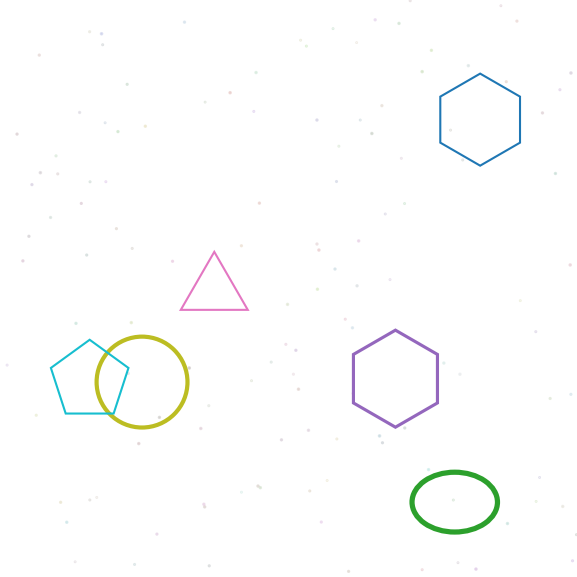[{"shape": "hexagon", "thickness": 1, "radius": 0.4, "center": [0.831, 0.792]}, {"shape": "oval", "thickness": 2.5, "radius": 0.37, "center": [0.787, 0.13]}, {"shape": "hexagon", "thickness": 1.5, "radius": 0.42, "center": [0.685, 0.343]}, {"shape": "triangle", "thickness": 1, "radius": 0.33, "center": [0.371, 0.496]}, {"shape": "circle", "thickness": 2, "radius": 0.39, "center": [0.246, 0.338]}, {"shape": "pentagon", "thickness": 1, "radius": 0.35, "center": [0.155, 0.34]}]